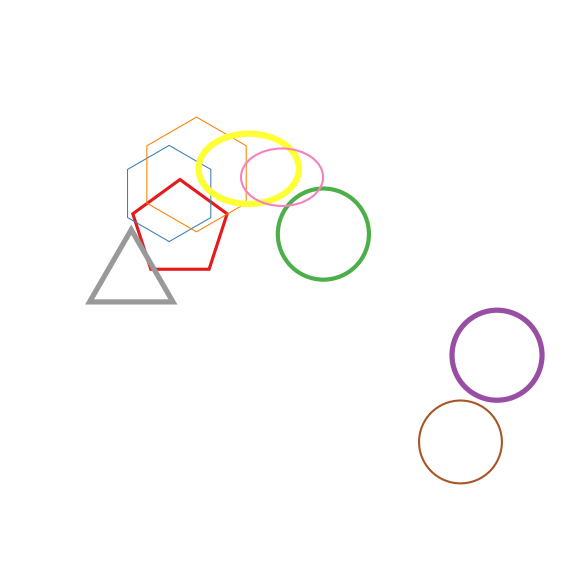[{"shape": "pentagon", "thickness": 1.5, "radius": 0.43, "center": [0.312, 0.602]}, {"shape": "hexagon", "thickness": 0.5, "radius": 0.42, "center": [0.293, 0.664]}, {"shape": "circle", "thickness": 2, "radius": 0.39, "center": [0.56, 0.594]}, {"shape": "circle", "thickness": 2.5, "radius": 0.39, "center": [0.861, 0.384]}, {"shape": "hexagon", "thickness": 0.5, "radius": 0.5, "center": [0.34, 0.697]}, {"shape": "oval", "thickness": 3, "radius": 0.43, "center": [0.431, 0.707]}, {"shape": "circle", "thickness": 1, "radius": 0.36, "center": [0.797, 0.234]}, {"shape": "oval", "thickness": 1, "radius": 0.36, "center": [0.488, 0.692]}, {"shape": "triangle", "thickness": 2.5, "radius": 0.42, "center": [0.227, 0.518]}]